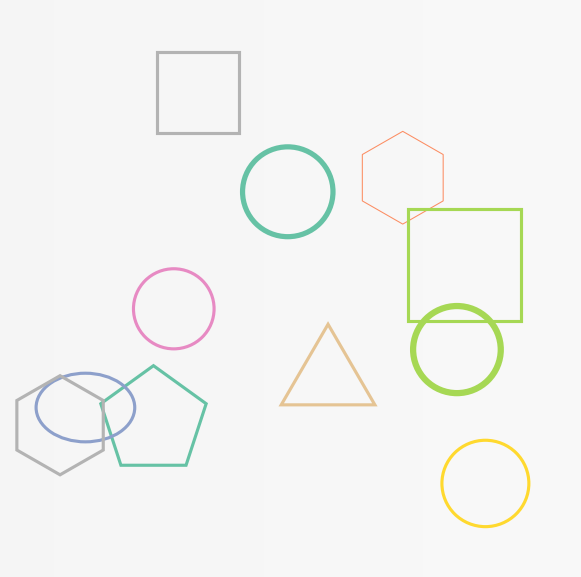[{"shape": "pentagon", "thickness": 1.5, "radius": 0.48, "center": [0.264, 0.271]}, {"shape": "circle", "thickness": 2.5, "radius": 0.39, "center": [0.495, 0.667]}, {"shape": "hexagon", "thickness": 0.5, "radius": 0.4, "center": [0.693, 0.691]}, {"shape": "oval", "thickness": 1.5, "radius": 0.42, "center": [0.147, 0.293]}, {"shape": "circle", "thickness": 1.5, "radius": 0.35, "center": [0.299, 0.464]}, {"shape": "square", "thickness": 1.5, "radius": 0.49, "center": [0.798, 0.54]}, {"shape": "circle", "thickness": 3, "radius": 0.38, "center": [0.786, 0.394]}, {"shape": "circle", "thickness": 1.5, "radius": 0.37, "center": [0.835, 0.162]}, {"shape": "triangle", "thickness": 1.5, "radius": 0.47, "center": [0.564, 0.345]}, {"shape": "hexagon", "thickness": 1.5, "radius": 0.43, "center": [0.103, 0.263]}, {"shape": "square", "thickness": 1.5, "radius": 0.35, "center": [0.341, 0.838]}]